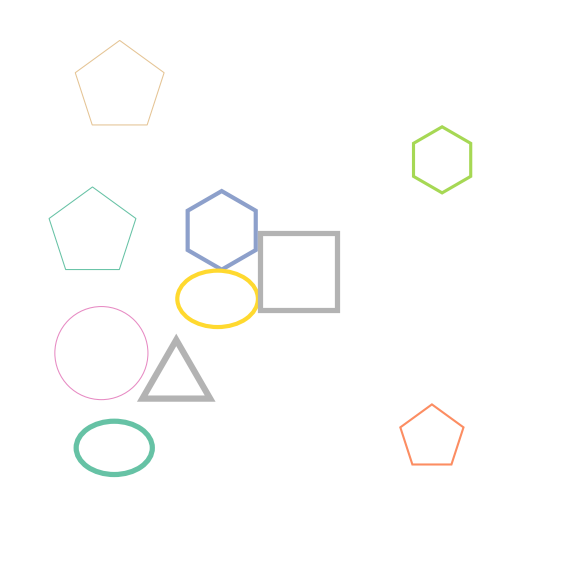[{"shape": "pentagon", "thickness": 0.5, "radius": 0.4, "center": [0.16, 0.596]}, {"shape": "oval", "thickness": 2.5, "radius": 0.33, "center": [0.198, 0.224]}, {"shape": "pentagon", "thickness": 1, "radius": 0.29, "center": [0.748, 0.241]}, {"shape": "hexagon", "thickness": 2, "radius": 0.34, "center": [0.384, 0.6]}, {"shape": "circle", "thickness": 0.5, "radius": 0.4, "center": [0.176, 0.388]}, {"shape": "hexagon", "thickness": 1.5, "radius": 0.29, "center": [0.766, 0.722]}, {"shape": "oval", "thickness": 2, "radius": 0.35, "center": [0.377, 0.482]}, {"shape": "pentagon", "thickness": 0.5, "radius": 0.4, "center": [0.207, 0.848]}, {"shape": "triangle", "thickness": 3, "radius": 0.34, "center": [0.305, 0.343]}, {"shape": "square", "thickness": 2.5, "radius": 0.34, "center": [0.517, 0.529]}]